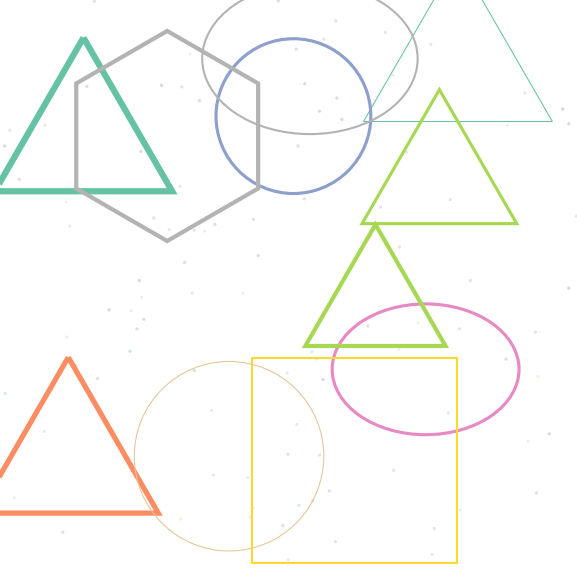[{"shape": "triangle", "thickness": 3, "radius": 0.89, "center": [0.145, 0.757]}, {"shape": "triangle", "thickness": 0.5, "radius": 0.94, "center": [0.793, 0.883]}, {"shape": "triangle", "thickness": 2.5, "radius": 0.9, "center": [0.118, 0.201]}, {"shape": "circle", "thickness": 1.5, "radius": 0.67, "center": [0.508, 0.798]}, {"shape": "oval", "thickness": 1.5, "radius": 0.81, "center": [0.737, 0.36]}, {"shape": "triangle", "thickness": 2, "radius": 0.7, "center": [0.65, 0.47]}, {"shape": "triangle", "thickness": 1.5, "radius": 0.77, "center": [0.761, 0.689]}, {"shape": "square", "thickness": 1, "radius": 0.89, "center": [0.614, 0.202]}, {"shape": "circle", "thickness": 0.5, "radius": 0.82, "center": [0.397, 0.209]}, {"shape": "hexagon", "thickness": 2, "radius": 0.91, "center": [0.289, 0.764]}, {"shape": "oval", "thickness": 1, "radius": 0.93, "center": [0.537, 0.897]}]